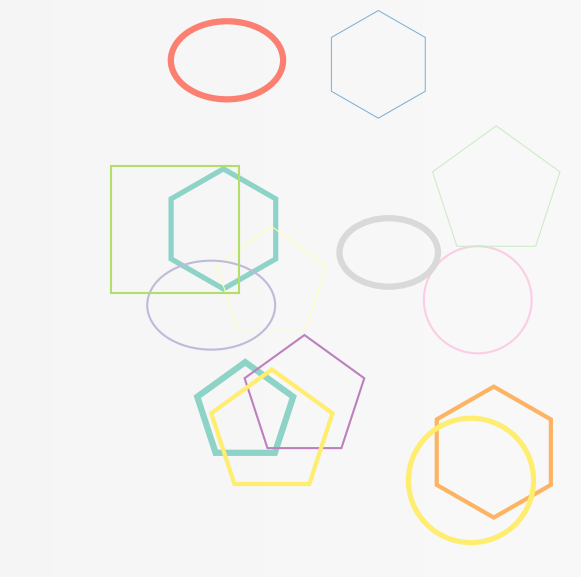[{"shape": "pentagon", "thickness": 3, "radius": 0.43, "center": [0.422, 0.285]}, {"shape": "hexagon", "thickness": 2.5, "radius": 0.52, "center": [0.384, 0.603]}, {"shape": "pentagon", "thickness": 0.5, "radius": 0.49, "center": [0.467, 0.508]}, {"shape": "oval", "thickness": 1, "radius": 0.55, "center": [0.363, 0.471]}, {"shape": "oval", "thickness": 3, "radius": 0.48, "center": [0.39, 0.895]}, {"shape": "hexagon", "thickness": 0.5, "radius": 0.47, "center": [0.651, 0.888]}, {"shape": "hexagon", "thickness": 2, "radius": 0.57, "center": [0.85, 0.216]}, {"shape": "square", "thickness": 1, "radius": 0.55, "center": [0.301, 0.602]}, {"shape": "circle", "thickness": 1, "radius": 0.46, "center": [0.822, 0.48]}, {"shape": "oval", "thickness": 3, "radius": 0.42, "center": [0.669, 0.562]}, {"shape": "pentagon", "thickness": 1, "radius": 0.54, "center": [0.524, 0.311]}, {"shape": "pentagon", "thickness": 0.5, "radius": 0.58, "center": [0.854, 0.666]}, {"shape": "pentagon", "thickness": 2, "radius": 0.55, "center": [0.468, 0.25]}, {"shape": "circle", "thickness": 2.5, "radius": 0.54, "center": [0.81, 0.167]}]